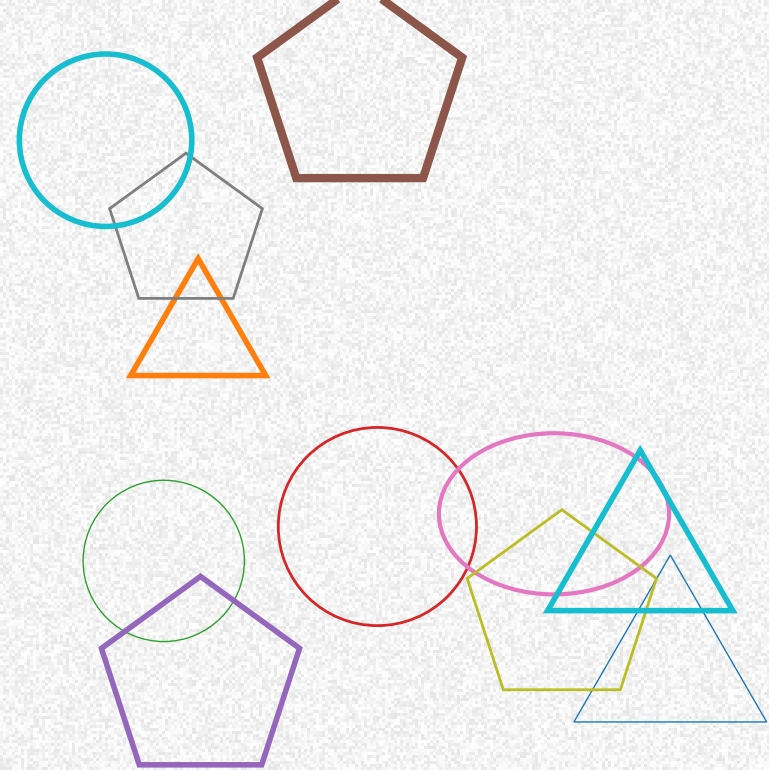[{"shape": "triangle", "thickness": 0.5, "radius": 0.72, "center": [0.87, 0.135]}, {"shape": "triangle", "thickness": 2, "radius": 0.51, "center": [0.257, 0.563]}, {"shape": "circle", "thickness": 0.5, "radius": 0.52, "center": [0.213, 0.272]}, {"shape": "circle", "thickness": 1, "radius": 0.64, "center": [0.49, 0.316]}, {"shape": "pentagon", "thickness": 2, "radius": 0.68, "center": [0.26, 0.116]}, {"shape": "pentagon", "thickness": 3, "radius": 0.7, "center": [0.467, 0.882]}, {"shape": "oval", "thickness": 1.5, "radius": 0.75, "center": [0.719, 0.333]}, {"shape": "pentagon", "thickness": 1, "radius": 0.52, "center": [0.242, 0.697]}, {"shape": "pentagon", "thickness": 1, "radius": 0.65, "center": [0.73, 0.209]}, {"shape": "circle", "thickness": 2, "radius": 0.56, "center": [0.137, 0.818]}, {"shape": "triangle", "thickness": 2, "radius": 0.69, "center": [0.831, 0.276]}]